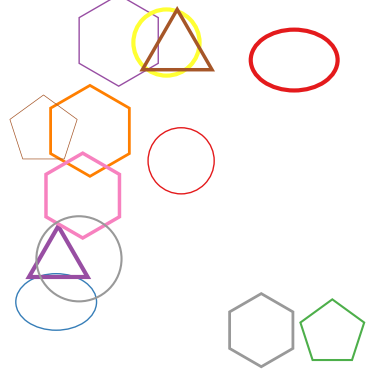[{"shape": "oval", "thickness": 3, "radius": 0.56, "center": [0.764, 0.844]}, {"shape": "circle", "thickness": 1, "radius": 0.43, "center": [0.47, 0.582]}, {"shape": "oval", "thickness": 1, "radius": 0.52, "center": [0.146, 0.216]}, {"shape": "pentagon", "thickness": 1.5, "radius": 0.44, "center": [0.863, 0.135]}, {"shape": "triangle", "thickness": 3, "radius": 0.44, "center": [0.151, 0.325]}, {"shape": "hexagon", "thickness": 1, "radius": 0.59, "center": [0.308, 0.895]}, {"shape": "hexagon", "thickness": 2, "radius": 0.59, "center": [0.234, 0.66]}, {"shape": "circle", "thickness": 3, "radius": 0.43, "center": [0.432, 0.89]}, {"shape": "pentagon", "thickness": 0.5, "radius": 0.46, "center": [0.113, 0.661]}, {"shape": "triangle", "thickness": 2.5, "radius": 0.52, "center": [0.46, 0.871]}, {"shape": "hexagon", "thickness": 2.5, "radius": 0.55, "center": [0.215, 0.492]}, {"shape": "hexagon", "thickness": 2, "radius": 0.47, "center": [0.679, 0.142]}, {"shape": "circle", "thickness": 1.5, "radius": 0.55, "center": [0.205, 0.328]}]